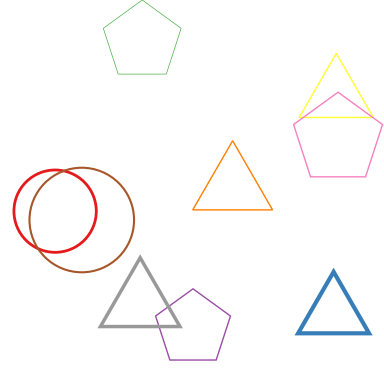[{"shape": "circle", "thickness": 2, "radius": 0.53, "center": [0.143, 0.452]}, {"shape": "triangle", "thickness": 3, "radius": 0.53, "center": [0.866, 0.187]}, {"shape": "pentagon", "thickness": 0.5, "radius": 0.53, "center": [0.369, 0.894]}, {"shape": "pentagon", "thickness": 1, "radius": 0.51, "center": [0.501, 0.148]}, {"shape": "triangle", "thickness": 1, "radius": 0.6, "center": [0.604, 0.515]}, {"shape": "triangle", "thickness": 1, "radius": 0.56, "center": [0.873, 0.75]}, {"shape": "circle", "thickness": 1.5, "radius": 0.68, "center": [0.212, 0.429]}, {"shape": "pentagon", "thickness": 1, "radius": 0.61, "center": [0.878, 0.639]}, {"shape": "triangle", "thickness": 2.5, "radius": 0.6, "center": [0.364, 0.211]}]